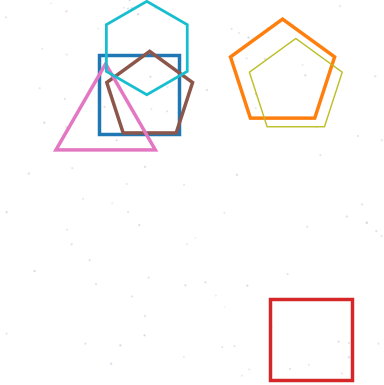[{"shape": "square", "thickness": 2.5, "radius": 0.52, "center": [0.361, 0.754]}, {"shape": "pentagon", "thickness": 2.5, "radius": 0.71, "center": [0.734, 0.808]}, {"shape": "square", "thickness": 2.5, "radius": 0.53, "center": [0.808, 0.118]}, {"shape": "pentagon", "thickness": 2.5, "radius": 0.59, "center": [0.389, 0.749]}, {"shape": "triangle", "thickness": 2.5, "radius": 0.75, "center": [0.274, 0.685]}, {"shape": "pentagon", "thickness": 1, "radius": 0.63, "center": [0.768, 0.773]}, {"shape": "hexagon", "thickness": 2, "radius": 0.61, "center": [0.381, 0.875]}]